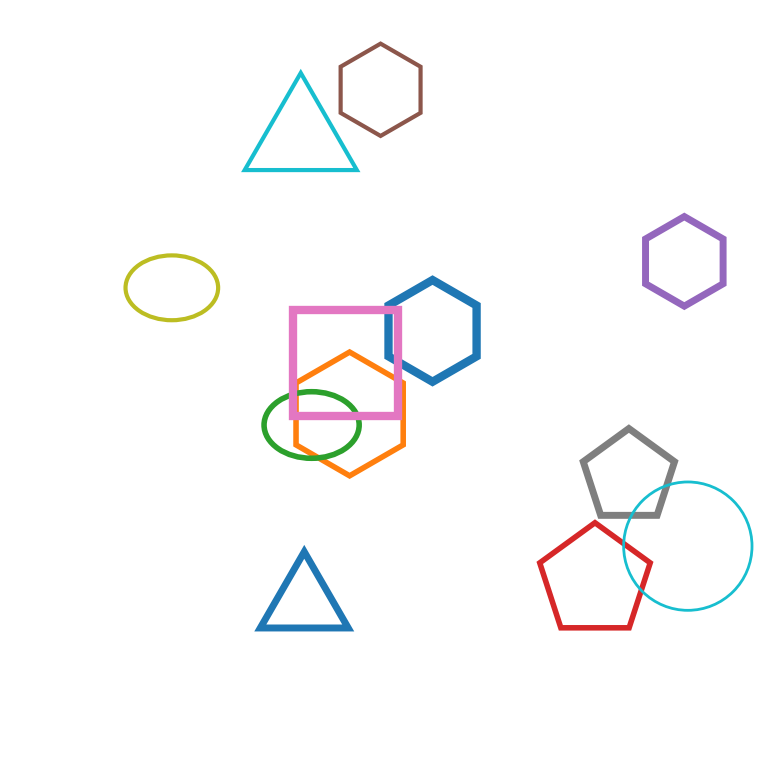[{"shape": "hexagon", "thickness": 3, "radius": 0.33, "center": [0.562, 0.57]}, {"shape": "triangle", "thickness": 2.5, "radius": 0.33, "center": [0.395, 0.217]}, {"shape": "hexagon", "thickness": 2, "radius": 0.4, "center": [0.454, 0.462]}, {"shape": "oval", "thickness": 2, "radius": 0.31, "center": [0.405, 0.448]}, {"shape": "pentagon", "thickness": 2, "radius": 0.38, "center": [0.773, 0.246]}, {"shape": "hexagon", "thickness": 2.5, "radius": 0.29, "center": [0.889, 0.661]}, {"shape": "hexagon", "thickness": 1.5, "radius": 0.3, "center": [0.494, 0.883]}, {"shape": "square", "thickness": 3, "radius": 0.34, "center": [0.449, 0.528]}, {"shape": "pentagon", "thickness": 2.5, "radius": 0.31, "center": [0.817, 0.381]}, {"shape": "oval", "thickness": 1.5, "radius": 0.3, "center": [0.223, 0.626]}, {"shape": "triangle", "thickness": 1.5, "radius": 0.42, "center": [0.391, 0.821]}, {"shape": "circle", "thickness": 1, "radius": 0.42, "center": [0.893, 0.291]}]